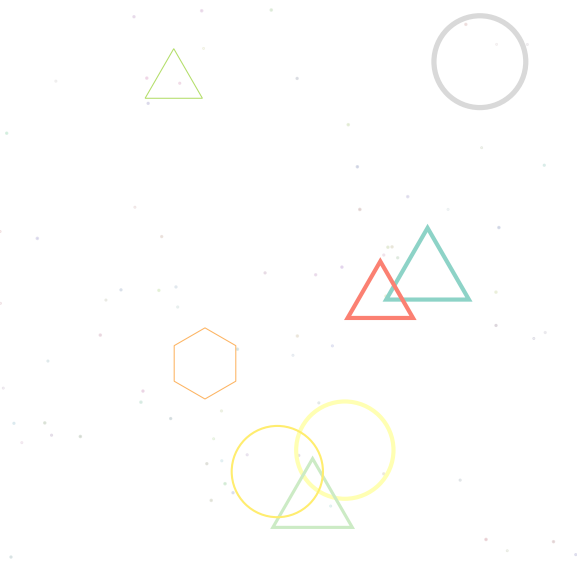[{"shape": "triangle", "thickness": 2, "radius": 0.41, "center": [0.74, 0.522]}, {"shape": "circle", "thickness": 2, "radius": 0.42, "center": [0.597, 0.22]}, {"shape": "triangle", "thickness": 2, "radius": 0.33, "center": [0.659, 0.481]}, {"shape": "hexagon", "thickness": 0.5, "radius": 0.31, "center": [0.355, 0.37]}, {"shape": "triangle", "thickness": 0.5, "radius": 0.29, "center": [0.301, 0.858]}, {"shape": "circle", "thickness": 2.5, "radius": 0.4, "center": [0.831, 0.892]}, {"shape": "triangle", "thickness": 1.5, "radius": 0.4, "center": [0.541, 0.126]}, {"shape": "circle", "thickness": 1, "radius": 0.4, "center": [0.48, 0.183]}]